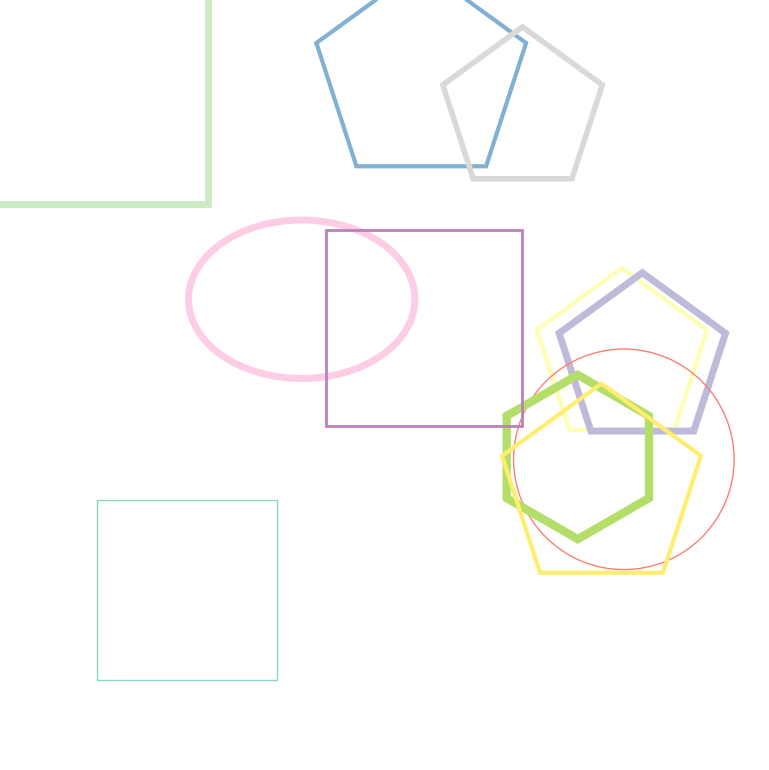[{"shape": "square", "thickness": 0.5, "radius": 0.59, "center": [0.243, 0.234]}, {"shape": "pentagon", "thickness": 1.5, "radius": 0.58, "center": [0.808, 0.536]}, {"shape": "pentagon", "thickness": 2.5, "radius": 0.57, "center": [0.834, 0.532]}, {"shape": "circle", "thickness": 0.5, "radius": 0.72, "center": [0.81, 0.403]}, {"shape": "pentagon", "thickness": 1.5, "radius": 0.72, "center": [0.547, 0.9]}, {"shape": "hexagon", "thickness": 3, "radius": 0.53, "center": [0.75, 0.406]}, {"shape": "oval", "thickness": 2.5, "radius": 0.73, "center": [0.392, 0.611]}, {"shape": "pentagon", "thickness": 2, "radius": 0.54, "center": [0.679, 0.856]}, {"shape": "square", "thickness": 1, "radius": 0.64, "center": [0.551, 0.575]}, {"shape": "square", "thickness": 2.5, "radius": 0.74, "center": [0.122, 0.883]}, {"shape": "pentagon", "thickness": 1.5, "radius": 0.68, "center": [0.781, 0.366]}]